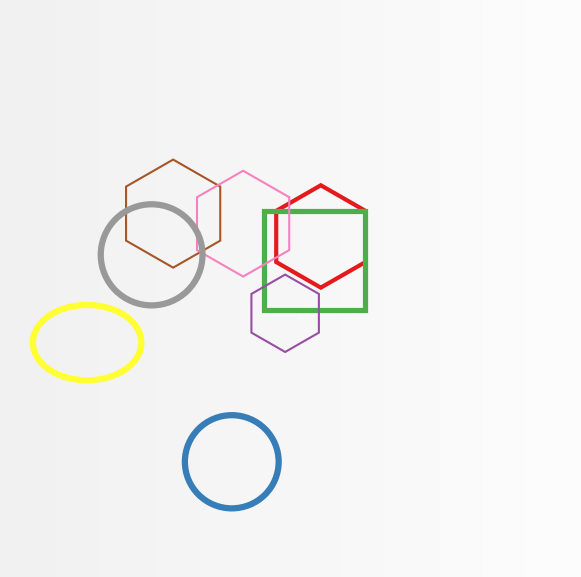[{"shape": "hexagon", "thickness": 2, "radius": 0.44, "center": [0.552, 0.59]}, {"shape": "circle", "thickness": 3, "radius": 0.4, "center": [0.399, 0.2]}, {"shape": "square", "thickness": 2.5, "radius": 0.43, "center": [0.541, 0.548]}, {"shape": "hexagon", "thickness": 1, "radius": 0.34, "center": [0.491, 0.457]}, {"shape": "oval", "thickness": 3, "radius": 0.47, "center": [0.15, 0.406]}, {"shape": "hexagon", "thickness": 1, "radius": 0.47, "center": [0.298, 0.629]}, {"shape": "hexagon", "thickness": 1, "radius": 0.46, "center": [0.418, 0.612]}, {"shape": "circle", "thickness": 3, "radius": 0.44, "center": [0.261, 0.558]}]